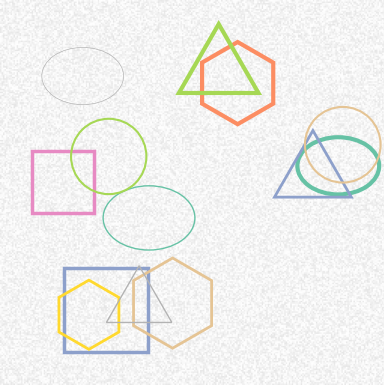[{"shape": "oval", "thickness": 1, "radius": 0.6, "center": [0.387, 0.434]}, {"shape": "oval", "thickness": 3, "radius": 0.53, "center": [0.879, 0.569]}, {"shape": "hexagon", "thickness": 3, "radius": 0.53, "center": [0.617, 0.784]}, {"shape": "square", "thickness": 2.5, "radius": 0.54, "center": [0.275, 0.195]}, {"shape": "triangle", "thickness": 2, "radius": 0.58, "center": [0.813, 0.546]}, {"shape": "square", "thickness": 2.5, "radius": 0.4, "center": [0.164, 0.527]}, {"shape": "circle", "thickness": 1.5, "radius": 0.49, "center": [0.282, 0.594]}, {"shape": "triangle", "thickness": 3, "radius": 0.6, "center": [0.568, 0.818]}, {"shape": "hexagon", "thickness": 2, "radius": 0.45, "center": [0.231, 0.183]}, {"shape": "circle", "thickness": 1.5, "radius": 0.49, "center": [0.89, 0.624]}, {"shape": "hexagon", "thickness": 2, "radius": 0.59, "center": [0.448, 0.213]}, {"shape": "oval", "thickness": 0.5, "radius": 0.53, "center": [0.215, 0.802]}, {"shape": "triangle", "thickness": 1, "radius": 0.49, "center": [0.361, 0.212]}]